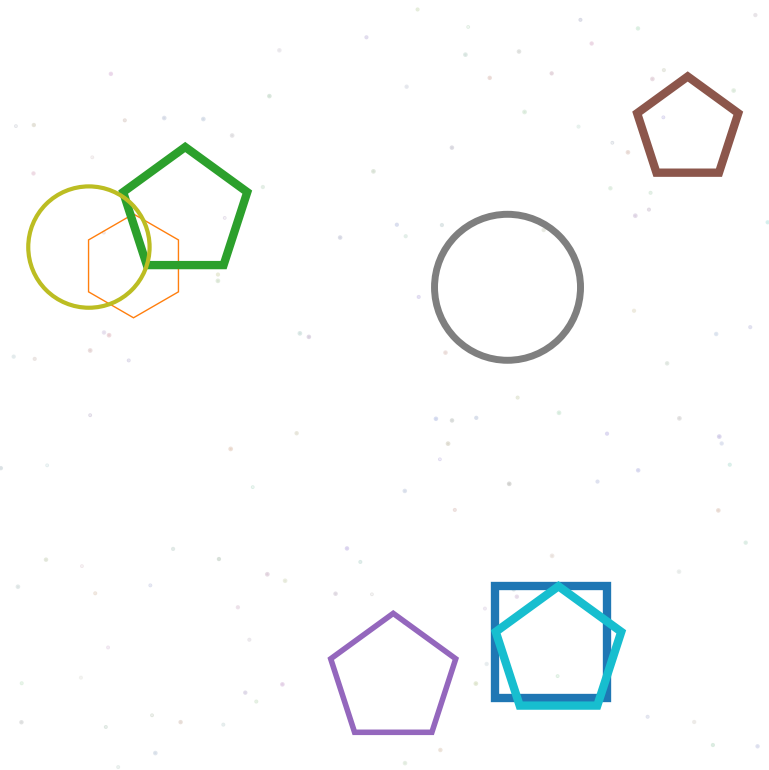[{"shape": "square", "thickness": 3, "radius": 0.36, "center": [0.716, 0.166]}, {"shape": "hexagon", "thickness": 0.5, "radius": 0.34, "center": [0.173, 0.655]}, {"shape": "pentagon", "thickness": 3, "radius": 0.42, "center": [0.241, 0.724]}, {"shape": "pentagon", "thickness": 2, "radius": 0.43, "center": [0.511, 0.118]}, {"shape": "pentagon", "thickness": 3, "radius": 0.35, "center": [0.893, 0.832]}, {"shape": "circle", "thickness": 2.5, "radius": 0.47, "center": [0.659, 0.627]}, {"shape": "circle", "thickness": 1.5, "radius": 0.39, "center": [0.115, 0.679]}, {"shape": "pentagon", "thickness": 3, "radius": 0.43, "center": [0.725, 0.153]}]